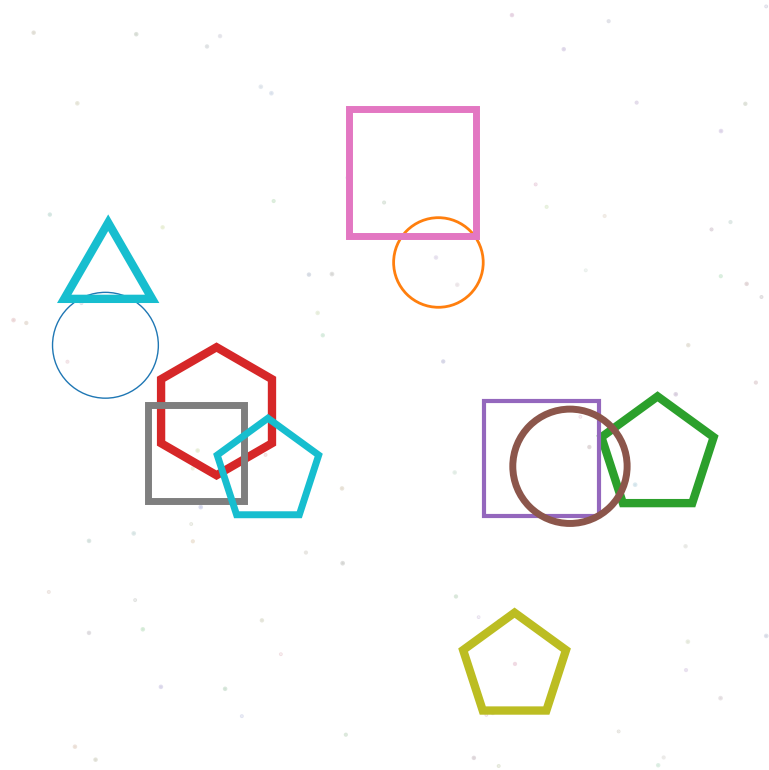[{"shape": "circle", "thickness": 0.5, "radius": 0.34, "center": [0.137, 0.552]}, {"shape": "circle", "thickness": 1, "radius": 0.29, "center": [0.569, 0.659]}, {"shape": "pentagon", "thickness": 3, "radius": 0.38, "center": [0.854, 0.409]}, {"shape": "hexagon", "thickness": 3, "radius": 0.42, "center": [0.281, 0.466]}, {"shape": "square", "thickness": 1.5, "radius": 0.37, "center": [0.704, 0.405]}, {"shape": "circle", "thickness": 2.5, "radius": 0.37, "center": [0.74, 0.394]}, {"shape": "square", "thickness": 2.5, "radius": 0.41, "center": [0.536, 0.776]}, {"shape": "square", "thickness": 2.5, "radius": 0.31, "center": [0.255, 0.411]}, {"shape": "pentagon", "thickness": 3, "radius": 0.35, "center": [0.668, 0.134]}, {"shape": "pentagon", "thickness": 2.5, "radius": 0.35, "center": [0.348, 0.388]}, {"shape": "triangle", "thickness": 3, "radius": 0.33, "center": [0.141, 0.645]}]